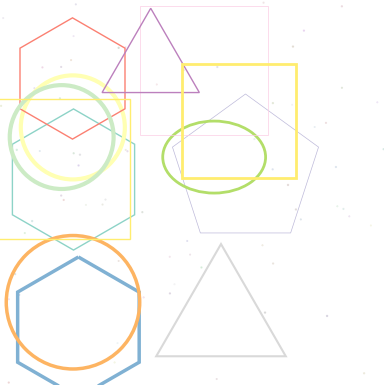[{"shape": "hexagon", "thickness": 1, "radius": 0.92, "center": [0.191, 0.534]}, {"shape": "circle", "thickness": 3, "radius": 0.68, "center": [0.189, 0.669]}, {"shape": "pentagon", "thickness": 0.5, "radius": 1.0, "center": [0.638, 0.556]}, {"shape": "hexagon", "thickness": 1, "radius": 0.79, "center": [0.188, 0.796]}, {"shape": "hexagon", "thickness": 2.5, "radius": 0.91, "center": [0.204, 0.15]}, {"shape": "circle", "thickness": 2.5, "radius": 0.87, "center": [0.19, 0.215]}, {"shape": "oval", "thickness": 2, "radius": 0.67, "center": [0.556, 0.592]}, {"shape": "square", "thickness": 0.5, "radius": 0.83, "center": [0.53, 0.817]}, {"shape": "triangle", "thickness": 1.5, "radius": 0.97, "center": [0.574, 0.172]}, {"shape": "triangle", "thickness": 1, "radius": 0.73, "center": [0.391, 0.833]}, {"shape": "circle", "thickness": 3, "radius": 0.67, "center": [0.16, 0.644]}, {"shape": "square", "thickness": 1, "radius": 0.91, "center": [0.156, 0.561]}, {"shape": "square", "thickness": 2, "radius": 0.74, "center": [0.62, 0.685]}]